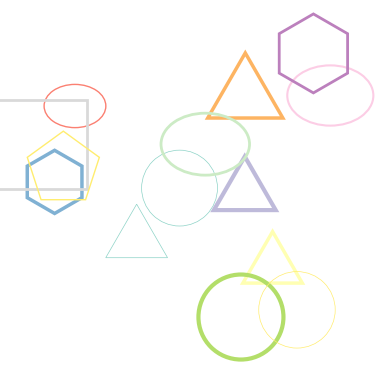[{"shape": "triangle", "thickness": 0.5, "radius": 0.46, "center": [0.355, 0.377]}, {"shape": "circle", "thickness": 0.5, "radius": 0.49, "center": [0.466, 0.511]}, {"shape": "triangle", "thickness": 2.5, "radius": 0.45, "center": [0.708, 0.309]}, {"shape": "triangle", "thickness": 3, "radius": 0.46, "center": [0.636, 0.501]}, {"shape": "oval", "thickness": 1, "radius": 0.4, "center": [0.195, 0.725]}, {"shape": "hexagon", "thickness": 2.5, "radius": 0.41, "center": [0.142, 0.528]}, {"shape": "triangle", "thickness": 2.5, "radius": 0.56, "center": [0.637, 0.75]}, {"shape": "circle", "thickness": 3, "radius": 0.55, "center": [0.626, 0.177]}, {"shape": "oval", "thickness": 1.5, "radius": 0.56, "center": [0.858, 0.752]}, {"shape": "square", "thickness": 2, "radius": 0.57, "center": [0.111, 0.625]}, {"shape": "hexagon", "thickness": 2, "radius": 0.51, "center": [0.814, 0.861]}, {"shape": "oval", "thickness": 2, "radius": 0.57, "center": [0.533, 0.626]}, {"shape": "pentagon", "thickness": 1, "radius": 0.49, "center": [0.164, 0.561]}, {"shape": "circle", "thickness": 0.5, "radius": 0.5, "center": [0.771, 0.195]}]